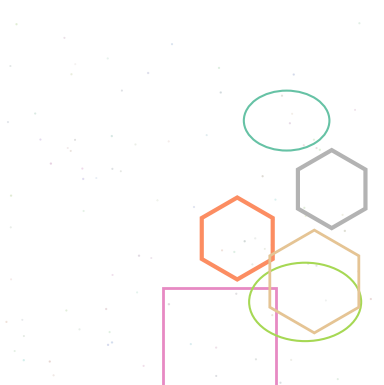[{"shape": "oval", "thickness": 1.5, "radius": 0.56, "center": [0.744, 0.687]}, {"shape": "hexagon", "thickness": 3, "radius": 0.53, "center": [0.616, 0.381]}, {"shape": "square", "thickness": 2, "radius": 0.74, "center": [0.57, 0.105]}, {"shape": "oval", "thickness": 1.5, "radius": 0.73, "center": [0.793, 0.216]}, {"shape": "hexagon", "thickness": 2, "radius": 0.67, "center": [0.816, 0.269]}, {"shape": "hexagon", "thickness": 3, "radius": 0.51, "center": [0.862, 0.509]}]